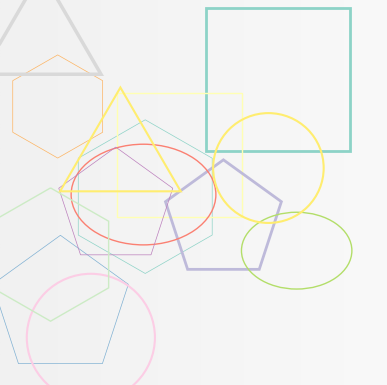[{"shape": "hexagon", "thickness": 0.5, "radius": 1.0, "center": [0.375, 0.489]}, {"shape": "square", "thickness": 2, "radius": 0.93, "center": [0.718, 0.794]}, {"shape": "square", "thickness": 1, "radius": 0.81, "center": [0.464, 0.598]}, {"shape": "pentagon", "thickness": 2, "radius": 0.79, "center": [0.577, 0.428]}, {"shape": "oval", "thickness": 1, "radius": 0.93, "center": [0.37, 0.495]}, {"shape": "pentagon", "thickness": 0.5, "radius": 0.92, "center": [0.156, 0.205]}, {"shape": "hexagon", "thickness": 0.5, "radius": 0.67, "center": [0.149, 0.723]}, {"shape": "oval", "thickness": 1, "radius": 0.71, "center": [0.766, 0.349]}, {"shape": "circle", "thickness": 1.5, "radius": 0.83, "center": [0.234, 0.124]}, {"shape": "triangle", "thickness": 2.5, "radius": 0.89, "center": [0.107, 0.896]}, {"shape": "pentagon", "thickness": 0.5, "radius": 0.77, "center": [0.299, 0.463]}, {"shape": "hexagon", "thickness": 1, "radius": 0.87, "center": [0.13, 0.339]}, {"shape": "circle", "thickness": 1.5, "radius": 0.71, "center": [0.693, 0.564]}, {"shape": "triangle", "thickness": 1.5, "radius": 0.9, "center": [0.311, 0.593]}]